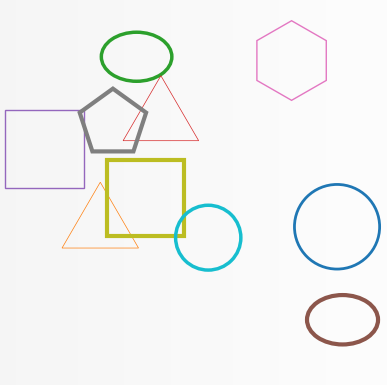[{"shape": "circle", "thickness": 2, "radius": 0.55, "center": [0.87, 0.411]}, {"shape": "triangle", "thickness": 0.5, "radius": 0.57, "center": [0.259, 0.413]}, {"shape": "oval", "thickness": 2.5, "radius": 0.46, "center": [0.352, 0.853]}, {"shape": "triangle", "thickness": 0.5, "radius": 0.56, "center": [0.415, 0.691]}, {"shape": "square", "thickness": 1, "radius": 0.51, "center": [0.115, 0.614]}, {"shape": "oval", "thickness": 3, "radius": 0.46, "center": [0.884, 0.169]}, {"shape": "hexagon", "thickness": 1, "radius": 0.52, "center": [0.752, 0.843]}, {"shape": "pentagon", "thickness": 3, "radius": 0.45, "center": [0.291, 0.68]}, {"shape": "square", "thickness": 3, "radius": 0.49, "center": [0.376, 0.486]}, {"shape": "circle", "thickness": 2.5, "radius": 0.42, "center": [0.537, 0.383]}]